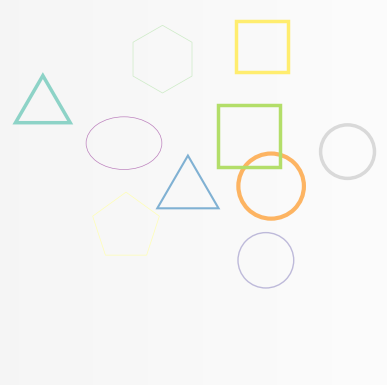[{"shape": "triangle", "thickness": 2.5, "radius": 0.41, "center": [0.111, 0.722]}, {"shape": "pentagon", "thickness": 0.5, "radius": 0.45, "center": [0.325, 0.41]}, {"shape": "circle", "thickness": 1, "radius": 0.36, "center": [0.686, 0.324]}, {"shape": "triangle", "thickness": 1.5, "radius": 0.46, "center": [0.485, 0.505]}, {"shape": "circle", "thickness": 3, "radius": 0.42, "center": [0.7, 0.517]}, {"shape": "square", "thickness": 2.5, "radius": 0.4, "center": [0.642, 0.646]}, {"shape": "circle", "thickness": 2.5, "radius": 0.35, "center": [0.897, 0.606]}, {"shape": "oval", "thickness": 0.5, "radius": 0.49, "center": [0.32, 0.628]}, {"shape": "hexagon", "thickness": 0.5, "radius": 0.44, "center": [0.419, 0.846]}, {"shape": "square", "thickness": 2.5, "radius": 0.34, "center": [0.675, 0.879]}]